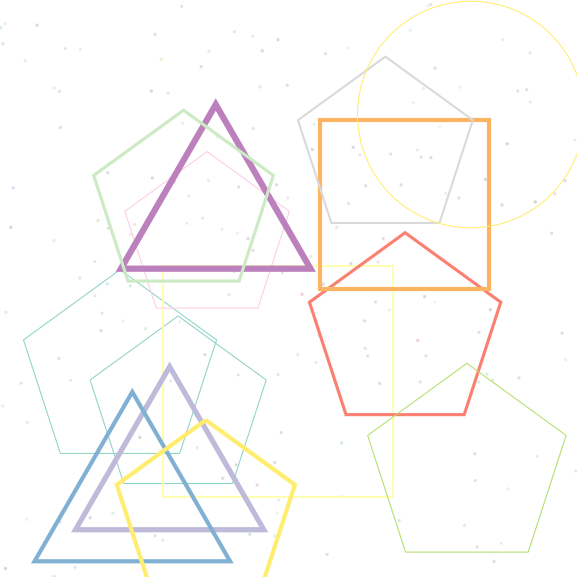[{"shape": "pentagon", "thickness": 0.5, "radius": 0.88, "center": [0.208, 0.356]}, {"shape": "pentagon", "thickness": 0.5, "radius": 0.8, "center": [0.308, 0.292]}, {"shape": "square", "thickness": 1, "radius": 1.0, "center": [0.481, 0.339]}, {"shape": "triangle", "thickness": 2.5, "radius": 0.94, "center": [0.294, 0.176]}, {"shape": "pentagon", "thickness": 1.5, "radius": 0.87, "center": [0.701, 0.422]}, {"shape": "triangle", "thickness": 2, "radius": 0.98, "center": [0.229, 0.125]}, {"shape": "square", "thickness": 2, "radius": 0.73, "center": [0.7, 0.645]}, {"shape": "pentagon", "thickness": 0.5, "radius": 0.9, "center": [0.808, 0.189]}, {"shape": "pentagon", "thickness": 0.5, "radius": 0.75, "center": [0.359, 0.587]}, {"shape": "pentagon", "thickness": 1, "radius": 0.8, "center": [0.667, 0.742]}, {"shape": "triangle", "thickness": 3, "radius": 0.95, "center": [0.374, 0.629]}, {"shape": "pentagon", "thickness": 1.5, "radius": 0.82, "center": [0.318, 0.645]}, {"shape": "circle", "thickness": 0.5, "radius": 0.98, "center": [0.815, 0.801]}, {"shape": "pentagon", "thickness": 2, "radius": 0.81, "center": [0.356, 0.11]}]